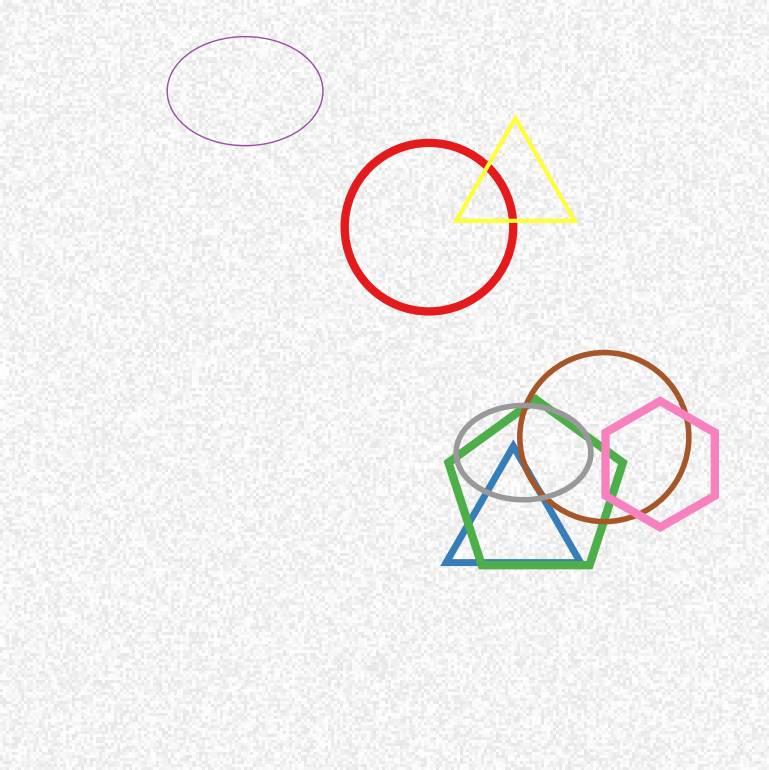[{"shape": "circle", "thickness": 3, "radius": 0.55, "center": [0.557, 0.705]}, {"shape": "triangle", "thickness": 2.5, "radius": 0.5, "center": [0.667, 0.32]}, {"shape": "pentagon", "thickness": 3, "radius": 0.6, "center": [0.696, 0.362]}, {"shape": "oval", "thickness": 0.5, "radius": 0.51, "center": [0.318, 0.882]}, {"shape": "triangle", "thickness": 1.5, "radius": 0.44, "center": [0.669, 0.758]}, {"shape": "circle", "thickness": 2, "radius": 0.55, "center": [0.785, 0.432]}, {"shape": "hexagon", "thickness": 3, "radius": 0.41, "center": [0.857, 0.397]}, {"shape": "oval", "thickness": 2, "radius": 0.44, "center": [0.68, 0.412]}]